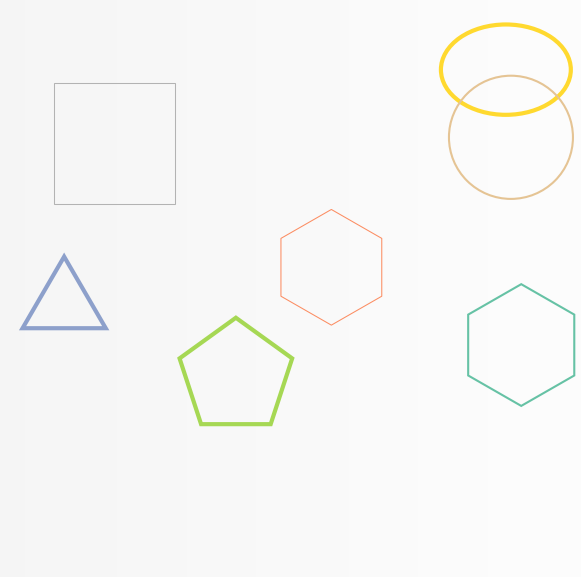[{"shape": "hexagon", "thickness": 1, "radius": 0.53, "center": [0.897, 0.402]}, {"shape": "hexagon", "thickness": 0.5, "radius": 0.5, "center": [0.57, 0.536]}, {"shape": "triangle", "thickness": 2, "radius": 0.41, "center": [0.11, 0.472]}, {"shape": "pentagon", "thickness": 2, "radius": 0.51, "center": [0.406, 0.347]}, {"shape": "oval", "thickness": 2, "radius": 0.56, "center": [0.87, 0.879]}, {"shape": "circle", "thickness": 1, "radius": 0.53, "center": [0.879, 0.761]}, {"shape": "square", "thickness": 0.5, "radius": 0.52, "center": [0.197, 0.751]}]